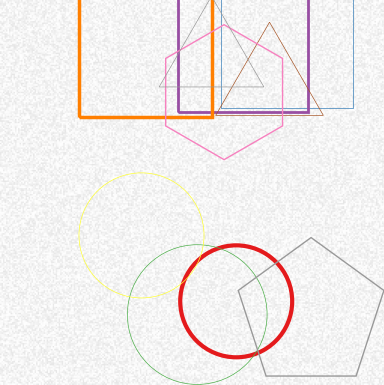[{"shape": "circle", "thickness": 3, "radius": 0.73, "center": [0.614, 0.217]}, {"shape": "square", "thickness": 0.5, "radius": 0.86, "center": [0.745, 0.891]}, {"shape": "circle", "thickness": 0.5, "radius": 0.91, "center": [0.512, 0.183]}, {"shape": "square", "thickness": 2, "radius": 0.84, "center": [0.631, 0.877]}, {"shape": "square", "thickness": 2.5, "radius": 0.86, "center": [0.378, 0.868]}, {"shape": "circle", "thickness": 0.5, "radius": 0.81, "center": [0.368, 0.389]}, {"shape": "triangle", "thickness": 0.5, "radius": 0.81, "center": [0.7, 0.781]}, {"shape": "hexagon", "thickness": 1, "radius": 0.88, "center": [0.582, 0.761]}, {"shape": "triangle", "thickness": 0.5, "radius": 0.79, "center": [0.549, 0.853]}, {"shape": "pentagon", "thickness": 1, "radius": 0.99, "center": [0.808, 0.184]}]